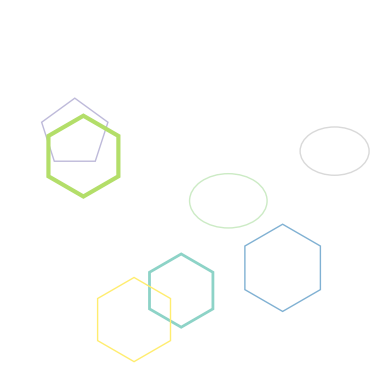[{"shape": "hexagon", "thickness": 2, "radius": 0.48, "center": [0.471, 0.245]}, {"shape": "pentagon", "thickness": 1, "radius": 0.45, "center": [0.194, 0.654]}, {"shape": "hexagon", "thickness": 1, "radius": 0.57, "center": [0.734, 0.304]}, {"shape": "hexagon", "thickness": 3, "radius": 0.52, "center": [0.217, 0.594]}, {"shape": "oval", "thickness": 1, "radius": 0.45, "center": [0.869, 0.607]}, {"shape": "oval", "thickness": 1, "radius": 0.5, "center": [0.593, 0.478]}, {"shape": "hexagon", "thickness": 1, "radius": 0.55, "center": [0.348, 0.17]}]